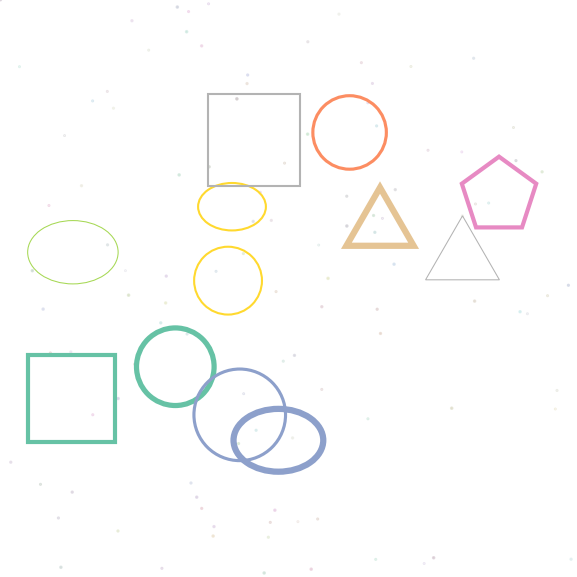[{"shape": "square", "thickness": 2, "radius": 0.37, "center": [0.124, 0.309]}, {"shape": "circle", "thickness": 2.5, "radius": 0.34, "center": [0.304, 0.364]}, {"shape": "circle", "thickness": 1.5, "radius": 0.32, "center": [0.605, 0.77]}, {"shape": "circle", "thickness": 1.5, "radius": 0.4, "center": [0.415, 0.281]}, {"shape": "oval", "thickness": 3, "radius": 0.39, "center": [0.482, 0.237]}, {"shape": "pentagon", "thickness": 2, "radius": 0.34, "center": [0.864, 0.66]}, {"shape": "oval", "thickness": 0.5, "radius": 0.39, "center": [0.126, 0.562]}, {"shape": "circle", "thickness": 1, "radius": 0.29, "center": [0.395, 0.513]}, {"shape": "oval", "thickness": 1, "radius": 0.29, "center": [0.402, 0.641]}, {"shape": "triangle", "thickness": 3, "radius": 0.34, "center": [0.658, 0.607]}, {"shape": "square", "thickness": 1, "radius": 0.4, "center": [0.44, 0.757]}, {"shape": "triangle", "thickness": 0.5, "radius": 0.37, "center": [0.801, 0.552]}]